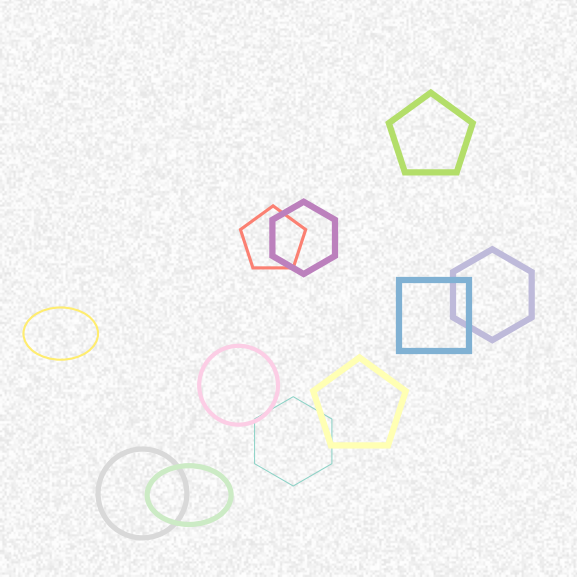[{"shape": "hexagon", "thickness": 0.5, "radius": 0.39, "center": [0.508, 0.235]}, {"shape": "pentagon", "thickness": 3, "radius": 0.42, "center": [0.622, 0.296]}, {"shape": "hexagon", "thickness": 3, "radius": 0.39, "center": [0.853, 0.489]}, {"shape": "pentagon", "thickness": 1.5, "radius": 0.3, "center": [0.473, 0.583]}, {"shape": "square", "thickness": 3, "radius": 0.31, "center": [0.752, 0.453]}, {"shape": "pentagon", "thickness": 3, "radius": 0.38, "center": [0.746, 0.762]}, {"shape": "circle", "thickness": 2, "radius": 0.34, "center": [0.413, 0.332]}, {"shape": "circle", "thickness": 2.5, "radius": 0.38, "center": [0.247, 0.145]}, {"shape": "hexagon", "thickness": 3, "radius": 0.31, "center": [0.526, 0.587]}, {"shape": "oval", "thickness": 2.5, "radius": 0.36, "center": [0.328, 0.142]}, {"shape": "oval", "thickness": 1, "radius": 0.32, "center": [0.105, 0.421]}]